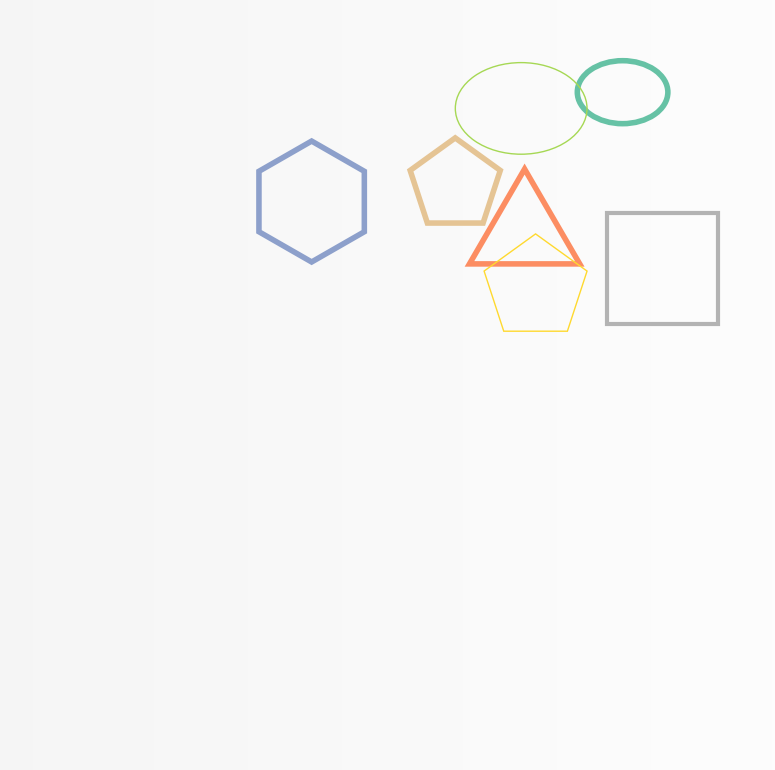[{"shape": "oval", "thickness": 2, "radius": 0.29, "center": [0.803, 0.88]}, {"shape": "triangle", "thickness": 2, "radius": 0.41, "center": [0.677, 0.698]}, {"shape": "hexagon", "thickness": 2, "radius": 0.39, "center": [0.402, 0.738]}, {"shape": "oval", "thickness": 0.5, "radius": 0.42, "center": [0.672, 0.859]}, {"shape": "pentagon", "thickness": 0.5, "radius": 0.35, "center": [0.691, 0.626]}, {"shape": "pentagon", "thickness": 2, "radius": 0.31, "center": [0.587, 0.76]}, {"shape": "square", "thickness": 1.5, "radius": 0.36, "center": [0.855, 0.652]}]